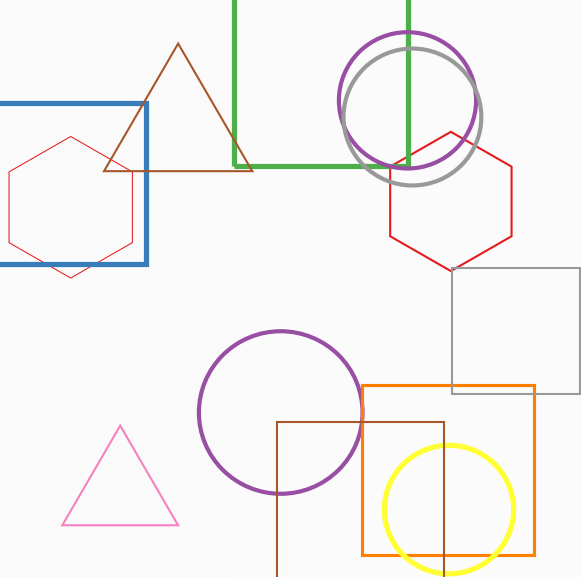[{"shape": "hexagon", "thickness": 0.5, "radius": 0.61, "center": [0.122, 0.64]}, {"shape": "hexagon", "thickness": 1, "radius": 0.6, "center": [0.776, 0.65]}, {"shape": "square", "thickness": 2.5, "radius": 0.7, "center": [0.112, 0.681]}, {"shape": "square", "thickness": 2.5, "radius": 0.75, "center": [0.552, 0.862]}, {"shape": "circle", "thickness": 2, "radius": 0.7, "center": [0.483, 0.285]}, {"shape": "circle", "thickness": 2, "radius": 0.59, "center": [0.701, 0.825]}, {"shape": "square", "thickness": 1.5, "radius": 0.74, "center": [0.771, 0.185]}, {"shape": "circle", "thickness": 2.5, "radius": 0.56, "center": [0.772, 0.117]}, {"shape": "triangle", "thickness": 1, "radius": 0.74, "center": [0.306, 0.776]}, {"shape": "square", "thickness": 1, "radius": 0.72, "center": [0.62, 0.125]}, {"shape": "triangle", "thickness": 1, "radius": 0.57, "center": [0.207, 0.147]}, {"shape": "circle", "thickness": 2, "radius": 0.59, "center": [0.71, 0.797]}, {"shape": "square", "thickness": 1, "radius": 0.55, "center": [0.888, 0.426]}]